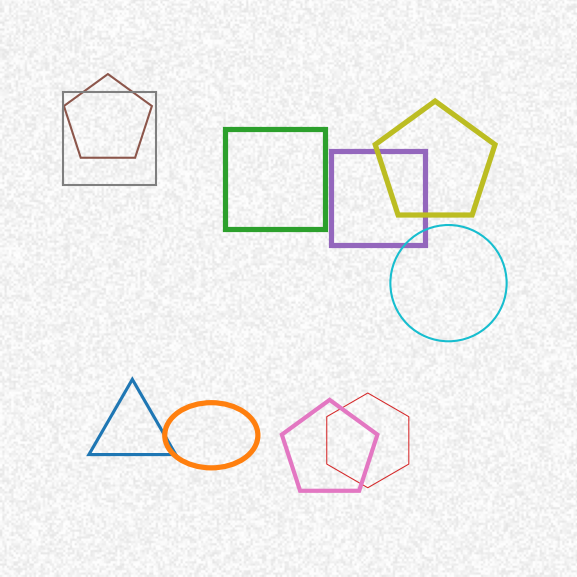[{"shape": "triangle", "thickness": 1.5, "radius": 0.43, "center": [0.229, 0.255]}, {"shape": "oval", "thickness": 2.5, "radius": 0.4, "center": [0.366, 0.245]}, {"shape": "square", "thickness": 2.5, "radius": 0.43, "center": [0.476, 0.689]}, {"shape": "hexagon", "thickness": 0.5, "radius": 0.41, "center": [0.637, 0.237]}, {"shape": "square", "thickness": 2.5, "radius": 0.41, "center": [0.654, 0.657]}, {"shape": "pentagon", "thickness": 1, "radius": 0.4, "center": [0.187, 0.791]}, {"shape": "pentagon", "thickness": 2, "radius": 0.44, "center": [0.571, 0.22]}, {"shape": "square", "thickness": 1, "radius": 0.4, "center": [0.19, 0.76]}, {"shape": "pentagon", "thickness": 2.5, "radius": 0.55, "center": [0.753, 0.715]}, {"shape": "circle", "thickness": 1, "radius": 0.5, "center": [0.777, 0.509]}]